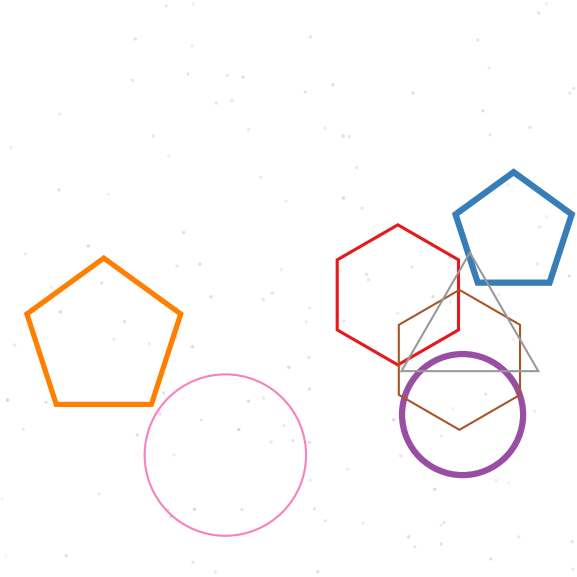[{"shape": "hexagon", "thickness": 1.5, "radius": 0.61, "center": [0.689, 0.489]}, {"shape": "pentagon", "thickness": 3, "radius": 0.53, "center": [0.889, 0.595]}, {"shape": "circle", "thickness": 3, "radius": 0.52, "center": [0.801, 0.281]}, {"shape": "pentagon", "thickness": 2.5, "radius": 0.7, "center": [0.18, 0.412]}, {"shape": "hexagon", "thickness": 1, "radius": 0.61, "center": [0.796, 0.376]}, {"shape": "circle", "thickness": 1, "radius": 0.7, "center": [0.39, 0.211]}, {"shape": "triangle", "thickness": 1, "radius": 0.68, "center": [0.814, 0.425]}]